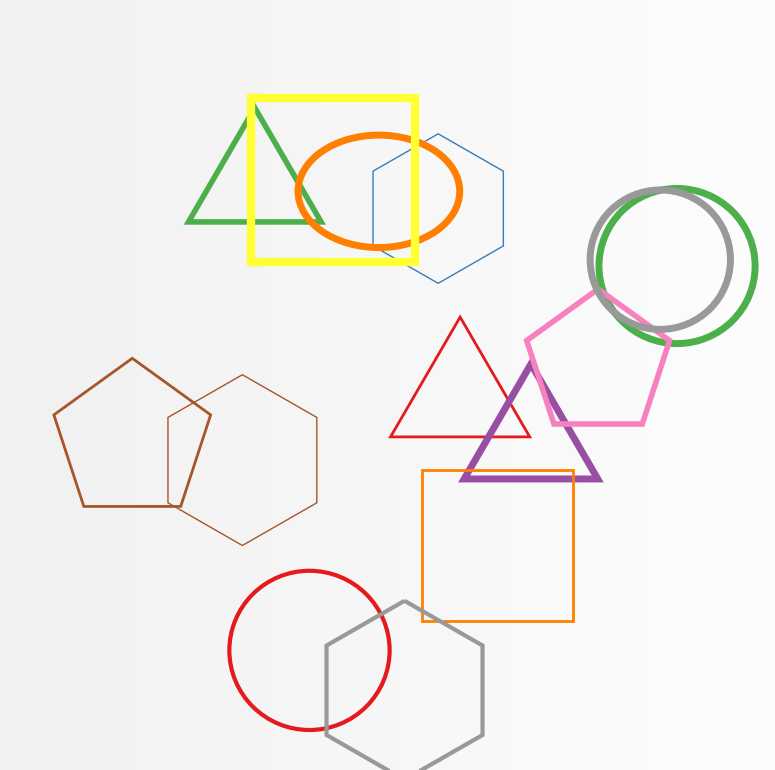[{"shape": "triangle", "thickness": 1, "radius": 0.52, "center": [0.594, 0.484]}, {"shape": "circle", "thickness": 1.5, "radius": 0.52, "center": [0.399, 0.155]}, {"shape": "hexagon", "thickness": 0.5, "radius": 0.49, "center": [0.565, 0.729]}, {"shape": "circle", "thickness": 2.5, "radius": 0.5, "center": [0.874, 0.655]}, {"shape": "triangle", "thickness": 2, "radius": 0.49, "center": [0.329, 0.761]}, {"shape": "triangle", "thickness": 2.5, "radius": 0.5, "center": [0.685, 0.428]}, {"shape": "square", "thickness": 1, "radius": 0.49, "center": [0.642, 0.291]}, {"shape": "oval", "thickness": 2.5, "radius": 0.52, "center": [0.489, 0.752]}, {"shape": "square", "thickness": 3, "radius": 0.53, "center": [0.43, 0.766]}, {"shape": "hexagon", "thickness": 0.5, "radius": 0.55, "center": [0.313, 0.402]}, {"shape": "pentagon", "thickness": 1, "radius": 0.53, "center": [0.171, 0.428]}, {"shape": "pentagon", "thickness": 2, "radius": 0.48, "center": [0.772, 0.528]}, {"shape": "circle", "thickness": 2.5, "radius": 0.45, "center": [0.852, 0.663]}, {"shape": "hexagon", "thickness": 1.5, "radius": 0.58, "center": [0.522, 0.104]}]